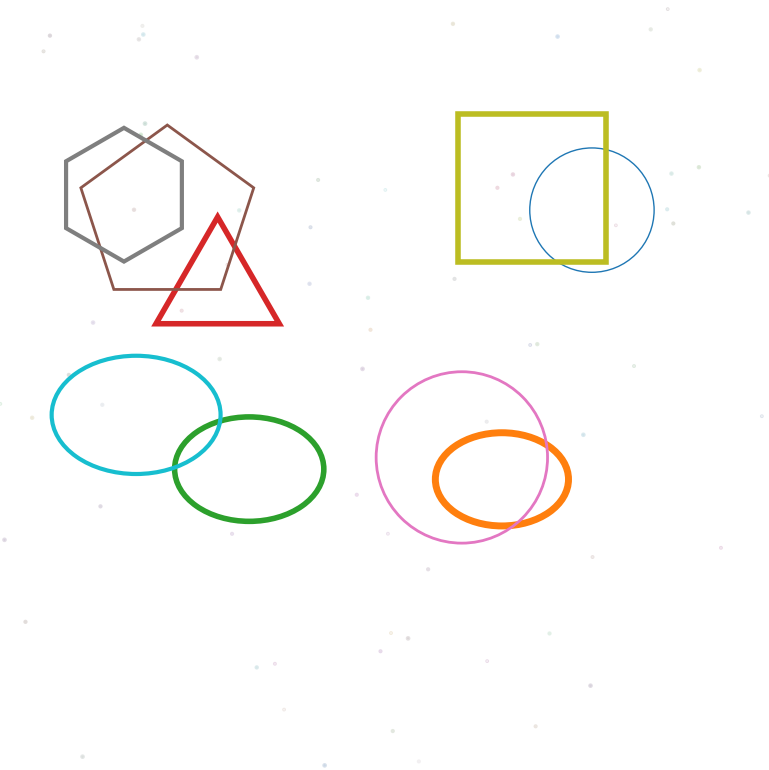[{"shape": "circle", "thickness": 0.5, "radius": 0.4, "center": [0.769, 0.727]}, {"shape": "oval", "thickness": 2.5, "radius": 0.43, "center": [0.652, 0.377]}, {"shape": "oval", "thickness": 2, "radius": 0.48, "center": [0.324, 0.391]}, {"shape": "triangle", "thickness": 2, "radius": 0.46, "center": [0.283, 0.626]}, {"shape": "pentagon", "thickness": 1, "radius": 0.59, "center": [0.217, 0.72]}, {"shape": "circle", "thickness": 1, "radius": 0.56, "center": [0.6, 0.406]}, {"shape": "hexagon", "thickness": 1.5, "radius": 0.43, "center": [0.161, 0.747]}, {"shape": "square", "thickness": 2, "radius": 0.48, "center": [0.69, 0.756]}, {"shape": "oval", "thickness": 1.5, "radius": 0.55, "center": [0.177, 0.461]}]